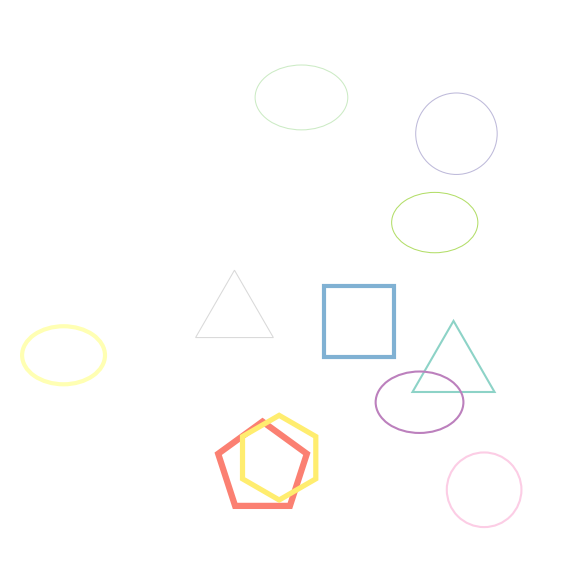[{"shape": "triangle", "thickness": 1, "radius": 0.41, "center": [0.785, 0.361]}, {"shape": "oval", "thickness": 2, "radius": 0.36, "center": [0.11, 0.384]}, {"shape": "circle", "thickness": 0.5, "radius": 0.35, "center": [0.79, 0.768]}, {"shape": "pentagon", "thickness": 3, "radius": 0.4, "center": [0.455, 0.188]}, {"shape": "square", "thickness": 2, "radius": 0.3, "center": [0.621, 0.442]}, {"shape": "oval", "thickness": 0.5, "radius": 0.37, "center": [0.753, 0.614]}, {"shape": "circle", "thickness": 1, "radius": 0.32, "center": [0.838, 0.151]}, {"shape": "triangle", "thickness": 0.5, "radius": 0.39, "center": [0.406, 0.453]}, {"shape": "oval", "thickness": 1, "radius": 0.38, "center": [0.726, 0.303]}, {"shape": "oval", "thickness": 0.5, "radius": 0.4, "center": [0.522, 0.83]}, {"shape": "hexagon", "thickness": 2.5, "radius": 0.37, "center": [0.483, 0.207]}]